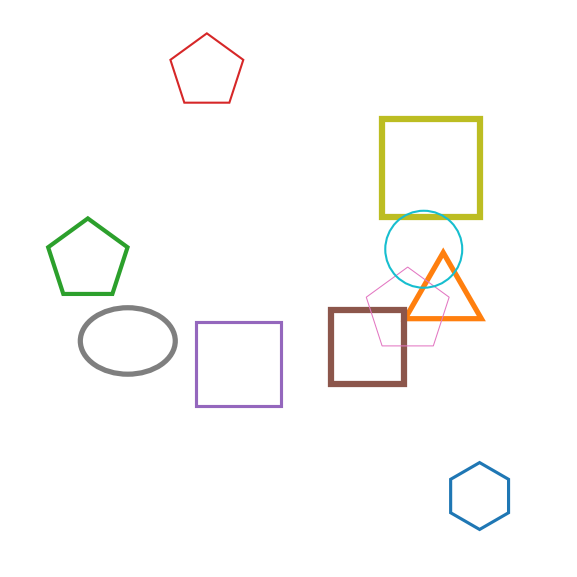[{"shape": "hexagon", "thickness": 1.5, "radius": 0.29, "center": [0.83, 0.14]}, {"shape": "triangle", "thickness": 2.5, "radius": 0.38, "center": [0.767, 0.485]}, {"shape": "pentagon", "thickness": 2, "radius": 0.36, "center": [0.152, 0.549]}, {"shape": "pentagon", "thickness": 1, "radius": 0.33, "center": [0.358, 0.875]}, {"shape": "square", "thickness": 1.5, "radius": 0.36, "center": [0.413, 0.368]}, {"shape": "square", "thickness": 3, "radius": 0.32, "center": [0.636, 0.398]}, {"shape": "pentagon", "thickness": 0.5, "radius": 0.38, "center": [0.706, 0.461]}, {"shape": "oval", "thickness": 2.5, "radius": 0.41, "center": [0.221, 0.409]}, {"shape": "square", "thickness": 3, "radius": 0.42, "center": [0.746, 0.708]}, {"shape": "circle", "thickness": 1, "radius": 0.33, "center": [0.734, 0.568]}]